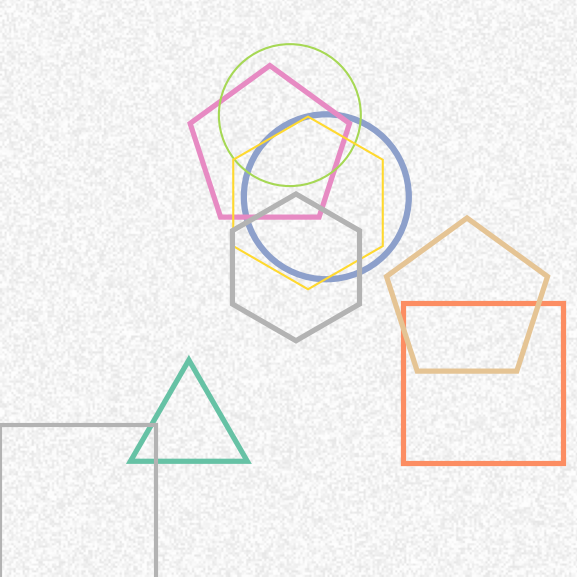[{"shape": "triangle", "thickness": 2.5, "radius": 0.58, "center": [0.327, 0.259]}, {"shape": "square", "thickness": 2.5, "radius": 0.69, "center": [0.836, 0.335]}, {"shape": "circle", "thickness": 3, "radius": 0.71, "center": [0.565, 0.658]}, {"shape": "pentagon", "thickness": 2.5, "radius": 0.73, "center": [0.467, 0.741]}, {"shape": "circle", "thickness": 1, "radius": 0.61, "center": [0.502, 0.8]}, {"shape": "hexagon", "thickness": 1, "radius": 0.75, "center": [0.533, 0.648]}, {"shape": "pentagon", "thickness": 2.5, "radius": 0.73, "center": [0.809, 0.475]}, {"shape": "hexagon", "thickness": 2.5, "radius": 0.64, "center": [0.513, 0.536]}, {"shape": "square", "thickness": 2, "radius": 0.67, "center": [0.134, 0.129]}]